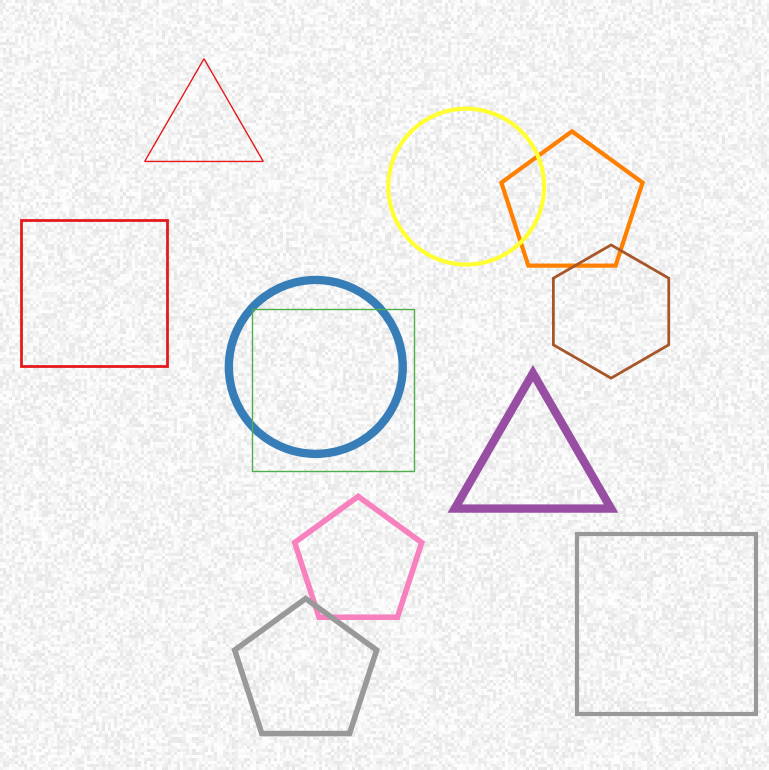[{"shape": "triangle", "thickness": 0.5, "radius": 0.44, "center": [0.265, 0.835]}, {"shape": "square", "thickness": 1, "radius": 0.47, "center": [0.122, 0.619]}, {"shape": "circle", "thickness": 3, "radius": 0.56, "center": [0.41, 0.523]}, {"shape": "square", "thickness": 0.5, "radius": 0.53, "center": [0.433, 0.494]}, {"shape": "triangle", "thickness": 3, "radius": 0.59, "center": [0.692, 0.398]}, {"shape": "pentagon", "thickness": 1.5, "radius": 0.48, "center": [0.743, 0.733]}, {"shape": "circle", "thickness": 1.5, "radius": 0.51, "center": [0.605, 0.758]}, {"shape": "hexagon", "thickness": 1, "radius": 0.43, "center": [0.794, 0.595]}, {"shape": "pentagon", "thickness": 2, "radius": 0.43, "center": [0.465, 0.269]}, {"shape": "square", "thickness": 1.5, "radius": 0.58, "center": [0.866, 0.19]}, {"shape": "pentagon", "thickness": 2, "radius": 0.48, "center": [0.397, 0.126]}]